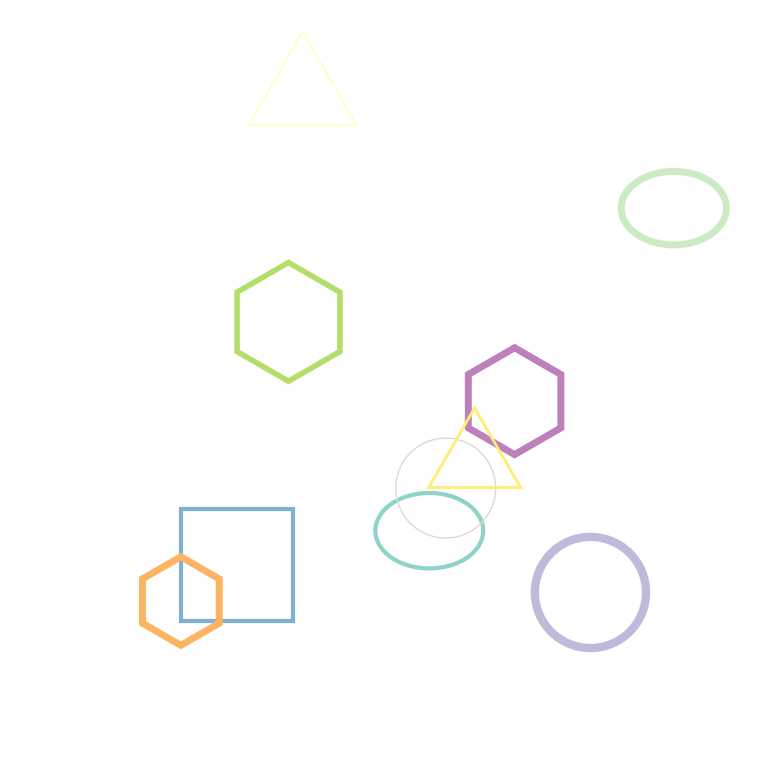[{"shape": "oval", "thickness": 1.5, "radius": 0.35, "center": [0.558, 0.311]}, {"shape": "triangle", "thickness": 0.5, "radius": 0.4, "center": [0.393, 0.878]}, {"shape": "circle", "thickness": 3, "radius": 0.36, "center": [0.767, 0.231]}, {"shape": "square", "thickness": 1.5, "radius": 0.36, "center": [0.308, 0.266]}, {"shape": "hexagon", "thickness": 2.5, "radius": 0.29, "center": [0.235, 0.219]}, {"shape": "hexagon", "thickness": 2, "radius": 0.39, "center": [0.375, 0.582]}, {"shape": "circle", "thickness": 0.5, "radius": 0.32, "center": [0.579, 0.366]}, {"shape": "hexagon", "thickness": 2.5, "radius": 0.35, "center": [0.668, 0.479]}, {"shape": "oval", "thickness": 2.5, "radius": 0.34, "center": [0.875, 0.73]}, {"shape": "triangle", "thickness": 1, "radius": 0.34, "center": [0.616, 0.401]}]